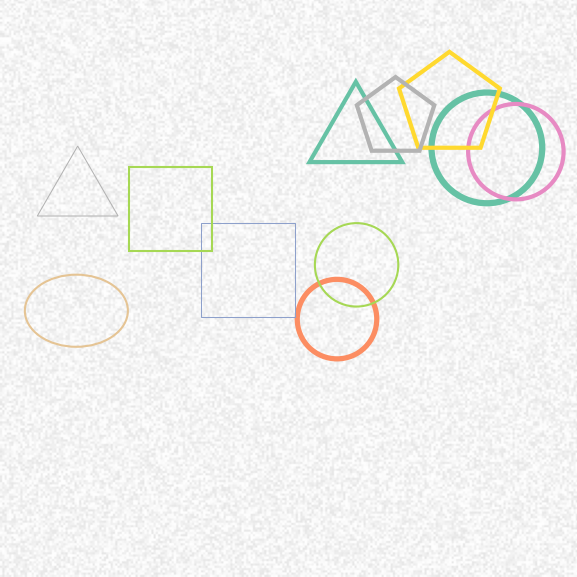[{"shape": "circle", "thickness": 3, "radius": 0.48, "center": [0.843, 0.743]}, {"shape": "triangle", "thickness": 2, "radius": 0.46, "center": [0.616, 0.765]}, {"shape": "circle", "thickness": 2.5, "radius": 0.34, "center": [0.584, 0.447]}, {"shape": "square", "thickness": 0.5, "radius": 0.41, "center": [0.43, 0.532]}, {"shape": "circle", "thickness": 2, "radius": 0.41, "center": [0.893, 0.737]}, {"shape": "circle", "thickness": 1, "radius": 0.36, "center": [0.617, 0.541]}, {"shape": "square", "thickness": 1, "radius": 0.36, "center": [0.295, 0.637]}, {"shape": "pentagon", "thickness": 2, "radius": 0.46, "center": [0.778, 0.818]}, {"shape": "oval", "thickness": 1, "radius": 0.45, "center": [0.132, 0.461]}, {"shape": "triangle", "thickness": 0.5, "radius": 0.4, "center": [0.135, 0.665]}, {"shape": "pentagon", "thickness": 2, "radius": 0.35, "center": [0.685, 0.795]}]